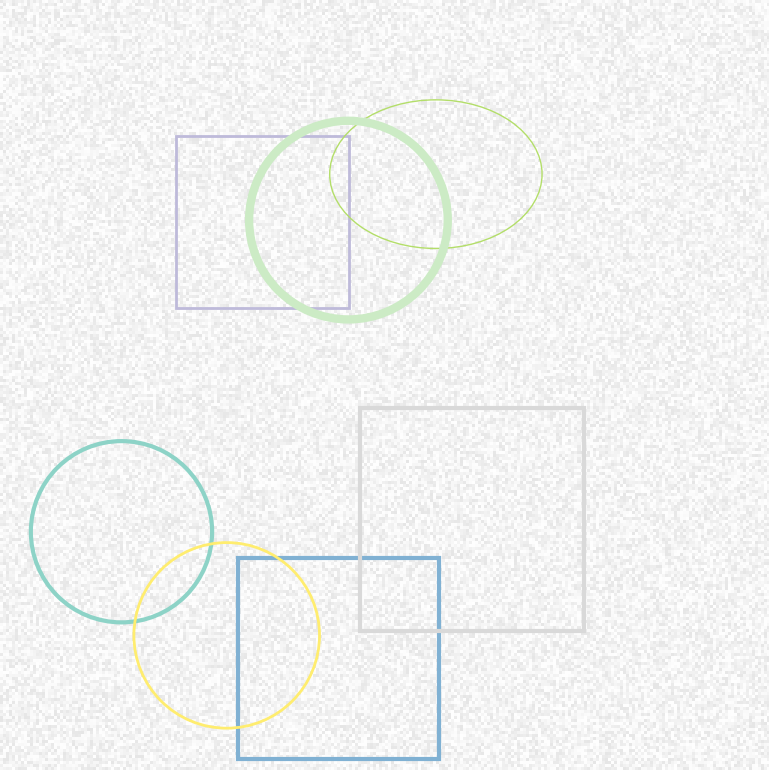[{"shape": "circle", "thickness": 1.5, "radius": 0.59, "center": [0.158, 0.309]}, {"shape": "square", "thickness": 1, "radius": 0.56, "center": [0.341, 0.712]}, {"shape": "square", "thickness": 1.5, "radius": 0.65, "center": [0.44, 0.145]}, {"shape": "oval", "thickness": 0.5, "radius": 0.69, "center": [0.566, 0.774]}, {"shape": "square", "thickness": 1.5, "radius": 0.73, "center": [0.613, 0.325]}, {"shape": "circle", "thickness": 3, "radius": 0.64, "center": [0.453, 0.714]}, {"shape": "circle", "thickness": 1, "radius": 0.6, "center": [0.294, 0.175]}]